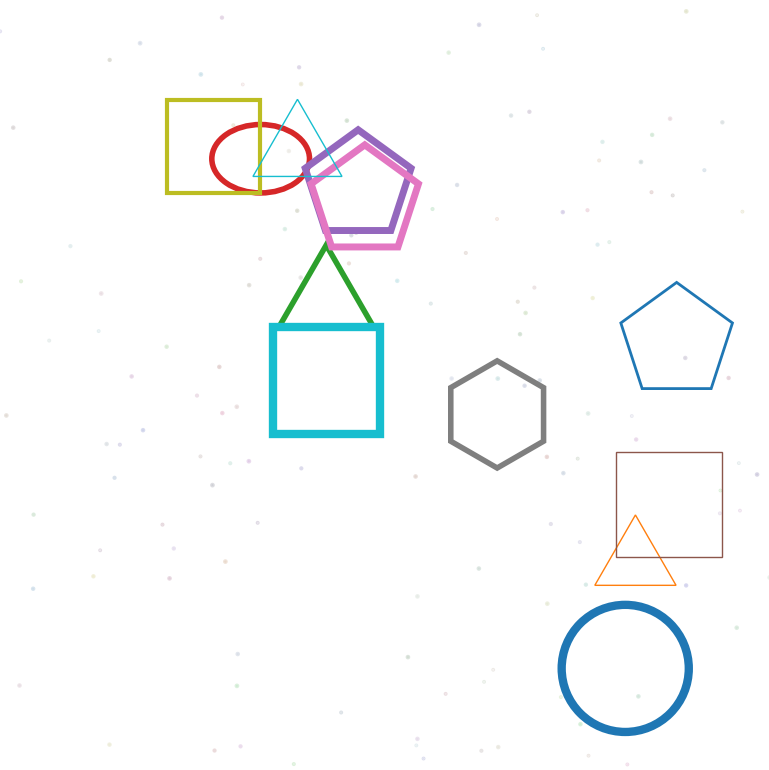[{"shape": "pentagon", "thickness": 1, "radius": 0.38, "center": [0.879, 0.557]}, {"shape": "circle", "thickness": 3, "radius": 0.41, "center": [0.812, 0.132]}, {"shape": "triangle", "thickness": 0.5, "radius": 0.3, "center": [0.825, 0.27]}, {"shape": "triangle", "thickness": 2, "radius": 0.35, "center": [0.424, 0.611]}, {"shape": "oval", "thickness": 2, "radius": 0.32, "center": [0.339, 0.794]}, {"shape": "pentagon", "thickness": 2.5, "radius": 0.36, "center": [0.465, 0.759]}, {"shape": "square", "thickness": 0.5, "radius": 0.34, "center": [0.869, 0.344]}, {"shape": "pentagon", "thickness": 2.5, "radius": 0.37, "center": [0.474, 0.739]}, {"shape": "hexagon", "thickness": 2, "radius": 0.35, "center": [0.646, 0.462]}, {"shape": "square", "thickness": 1.5, "radius": 0.3, "center": [0.278, 0.81]}, {"shape": "triangle", "thickness": 0.5, "radius": 0.33, "center": [0.386, 0.804]}, {"shape": "square", "thickness": 3, "radius": 0.35, "center": [0.424, 0.505]}]